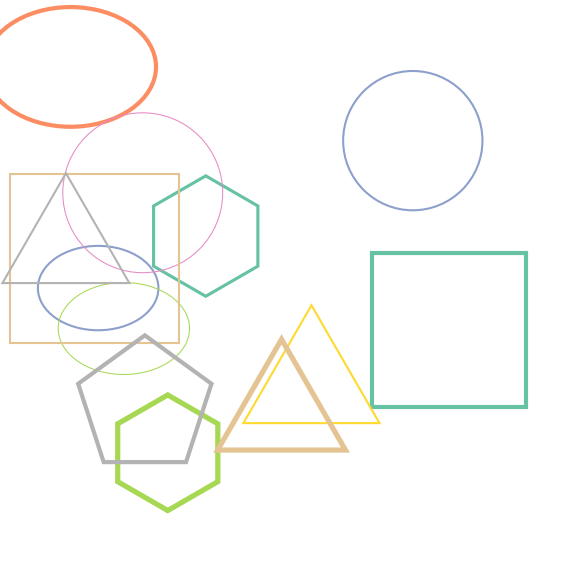[{"shape": "square", "thickness": 2, "radius": 0.67, "center": [0.778, 0.428]}, {"shape": "hexagon", "thickness": 1.5, "radius": 0.52, "center": [0.356, 0.59]}, {"shape": "oval", "thickness": 2, "radius": 0.74, "center": [0.122, 0.883]}, {"shape": "oval", "thickness": 1, "radius": 0.52, "center": [0.17, 0.5]}, {"shape": "circle", "thickness": 1, "radius": 0.6, "center": [0.715, 0.756]}, {"shape": "circle", "thickness": 0.5, "radius": 0.69, "center": [0.247, 0.665]}, {"shape": "hexagon", "thickness": 2.5, "radius": 0.5, "center": [0.29, 0.215]}, {"shape": "oval", "thickness": 0.5, "radius": 0.57, "center": [0.215, 0.43]}, {"shape": "triangle", "thickness": 1, "radius": 0.68, "center": [0.539, 0.334]}, {"shape": "triangle", "thickness": 2.5, "radius": 0.64, "center": [0.488, 0.284]}, {"shape": "square", "thickness": 1, "radius": 0.73, "center": [0.164, 0.552]}, {"shape": "pentagon", "thickness": 2, "radius": 0.61, "center": [0.251, 0.297]}, {"shape": "triangle", "thickness": 1, "radius": 0.63, "center": [0.114, 0.572]}]